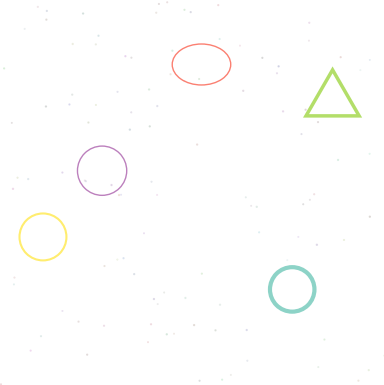[{"shape": "circle", "thickness": 3, "radius": 0.29, "center": [0.759, 0.248]}, {"shape": "oval", "thickness": 1, "radius": 0.38, "center": [0.523, 0.832]}, {"shape": "triangle", "thickness": 2.5, "radius": 0.4, "center": [0.864, 0.739]}, {"shape": "circle", "thickness": 1, "radius": 0.32, "center": [0.265, 0.557]}, {"shape": "circle", "thickness": 1.5, "radius": 0.3, "center": [0.112, 0.385]}]